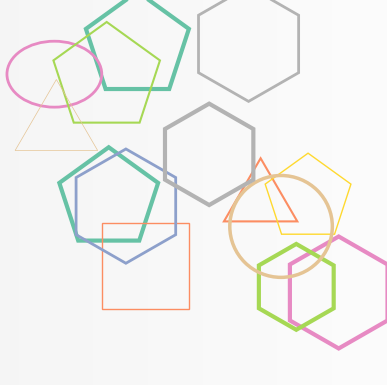[{"shape": "pentagon", "thickness": 3, "radius": 0.7, "center": [0.355, 0.882]}, {"shape": "pentagon", "thickness": 3, "radius": 0.67, "center": [0.281, 0.484]}, {"shape": "triangle", "thickness": 1.5, "radius": 0.55, "center": [0.673, 0.48]}, {"shape": "square", "thickness": 1, "radius": 0.56, "center": [0.374, 0.309]}, {"shape": "hexagon", "thickness": 2, "radius": 0.74, "center": [0.325, 0.465]}, {"shape": "oval", "thickness": 2, "radius": 0.61, "center": [0.14, 0.807]}, {"shape": "hexagon", "thickness": 3, "radius": 0.73, "center": [0.874, 0.24]}, {"shape": "pentagon", "thickness": 1.5, "radius": 0.72, "center": [0.275, 0.798]}, {"shape": "hexagon", "thickness": 3, "radius": 0.56, "center": [0.765, 0.255]}, {"shape": "pentagon", "thickness": 1, "radius": 0.58, "center": [0.795, 0.486]}, {"shape": "triangle", "thickness": 0.5, "radius": 0.62, "center": [0.145, 0.671]}, {"shape": "circle", "thickness": 2.5, "radius": 0.66, "center": [0.725, 0.412]}, {"shape": "hexagon", "thickness": 3, "radius": 0.66, "center": [0.54, 0.599]}, {"shape": "hexagon", "thickness": 2, "radius": 0.75, "center": [0.641, 0.886]}]